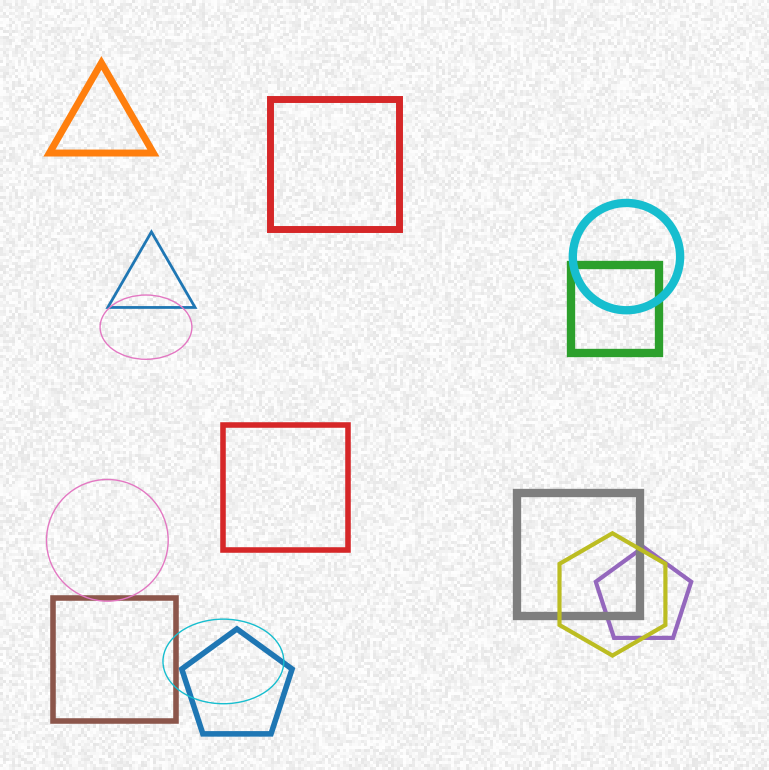[{"shape": "pentagon", "thickness": 2, "radius": 0.38, "center": [0.308, 0.108]}, {"shape": "triangle", "thickness": 1, "radius": 0.33, "center": [0.197, 0.633]}, {"shape": "triangle", "thickness": 2.5, "radius": 0.39, "center": [0.132, 0.84]}, {"shape": "square", "thickness": 3, "radius": 0.29, "center": [0.799, 0.599]}, {"shape": "square", "thickness": 2.5, "radius": 0.42, "center": [0.435, 0.787]}, {"shape": "square", "thickness": 2, "radius": 0.41, "center": [0.37, 0.367]}, {"shape": "pentagon", "thickness": 1.5, "radius": 0.33, "center": [0.836, 0.224]}, {"shape": "square", "thickness": 2, "radius": 0.4, "center": [0.148, 0.143]}, {"shape": "oval", "thickness": 0.5, "radius": 0.3, "center": [0.19, 0.575]}, {"shape": "circle", "thickness": 0.5, "radius": 0.4, "center": [0.139, 0.298]}, {"shape": "square", "thickness": 3, "radius": 0.4, "center": [0.751, 0.28]}, {"shape": "hexagon", "thickness": 1.5, "radius": 0.4, "center": [0.795, 0.228]}, {"shape": "circle", "thickness": 3, "radius": 0.35, "center": [0.814, 0.667]}, {"shape": "oval", "thickness": 0.5, "radius": 0.39, "center": [0.29, 0.141]}]